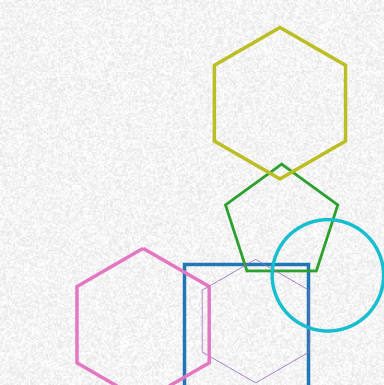[{"shape": "square", "thickness": 2.5, "radius": 0.8, "center": [0.639, 0.155]}, {"shape": "pentagon", "thickness": 2, "radius": 0.77, "center": [0.732, 0.42]}, {"shape": "hexagon", "thickness": 0.5, "radius": 0.8, "center": [0.664, 0.166]}, {"shape": "hexagon", "thickness": 2.5, "radius": 0.99, "center": [0.372, 0.157]}, {"shape": "hexagon", "thickness": 2.5, "radius": 0.98, "center": [0.727, 0.732]}, {"shape": "circle", "thickness": 2.5, "radius": 0.72, "center": [0.852, 0.285]}]